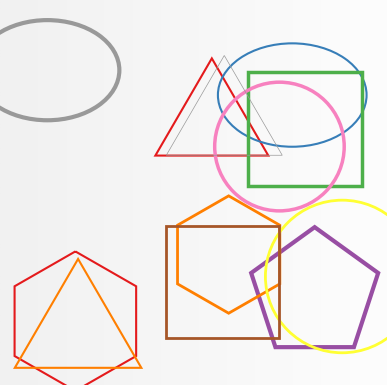[{"shape": "hexagon", "thickness": 1.5, "radius": 0.91, "center": [0.194, 0.166]}, {"shape": "triangle", "thickness": 1.5, "radius": 0.84, "center": [0.547, 0.68]}, {"shape": "oval", "thickness": 1.5, "radius": 0.96, "center": [0.754, 0.753]}, {"shape": "square", "thickness": 2.5, "radius": 0.74, "center": [0.787, 0.665]}, {"shape": "pentagon", "thickness": 3, "radius": 0.86, "center": [0.812, 0.238]}, {"shape": "hexagon", "thickness": 2, "radius": 0.76, "center": [0.59, 0.339]}, {"shape": "triangle", "thickness": 1.5, "radius": 0.94, "center": [0.201, 0.139]}, {"shape": "circle", "thickness": 2, "radius": 0.99, "center": [0.883, 0.282]}, {"shape": "square", "thickness": 2, "radius": 0.73, "center": [0.574, 0.267]}, {"shape": "circle", "thickness": 2.5, "radius": 0.84, "center": [0.721, 0.619]}, {"shape": "triangle", "thickness": 0.5, "radius": 0.86, "center": [0.579, 0.683]}, {"shape": "oval", "thickness": 3, "radius": 0.93, "center": [0.122, 0.818]}]